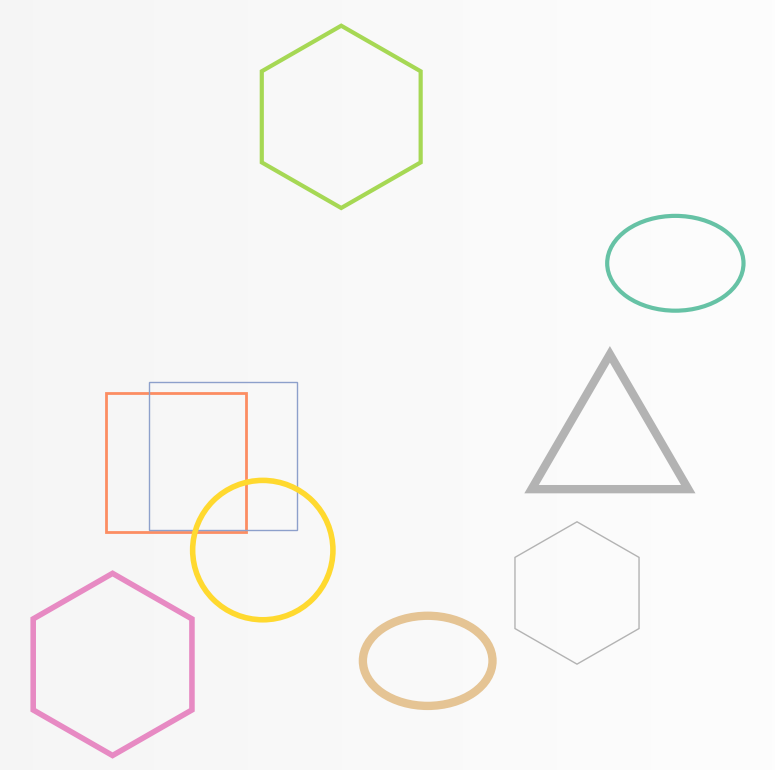[{"shape": "oval", "thickness": 1.5, "radius": 0.44, "center": [0.871, 0.658]}, {"shape": "square", "thickness": 1, "radius": 0.45, "center": [0.227, 0.399]}, {"shape": "square", "thickness": 0.5, "radius": 0.48, "center": [0.288, 0.408]}, {"shape": "hexagon", "thickness": 2, "radius": 0.59, "center": [0.145, 0.137]}, {"shape": "hexagon", "thickness": 1.5, "radius": 0.59, "center": [0.44, 0.848]}, {"shape": "circle", "thickness": 2, "radius": 0.45, "center": [0.339, 0.286]}, {"shape": "oval", "thickness": 3, "radius": 0.42, "center": [0.552, 0.142]}, {"shape": "triangle", "thickness": 3, "radius": 0.58, "center": [0.787, 0.423]}, {"shape": "hexagon", "thickness": 0.5, "radius": 0.46, "center": [0.745, 0.23]}]